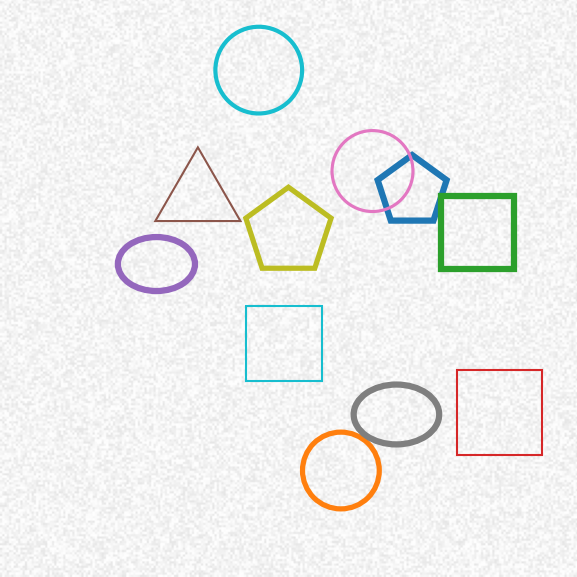[{"shape": "pentagon", "thickness": 3, "radius": 0.31, "center": [0.714, 0.668]}, {"shape": "circle", "thickness": 2.5, "radius": 0.33, "center": [0.59, 0.184]}, {"shape": "square", "thickness": 3, "radius": 0.32, "center": [0.827, 0.597]}, {"shape": "square", "thickness": 1, "radius": 0.37, "center": [0.866, 0.285]}, {"shape": "oval", "thickness": 3, "radius": 0.33, "center": [0.271, 0.542]}, {"shape": "triangle", "thickness": 1, "radius": 0.43, "center": [0.343, 0.659]}, {"shape": "circle", "thickness": 1.5, "radius": 0.35, "center": [0.645, 0.703]}, {"shape": "oval", "thickness": 3, "radius": 0.37, "center": [0.686, 0.281]}, {"shape": "pentagon", "thickness": 2.5, "radius": 0.39, "center": [0.499, 0.597]}, {"shape": "circle", "thickness": 2, "radius": 0.38, "center": [0.448, 0.878]}, {"shape": "square", "thickness": 1, "radius": 0.33, "center": [0.492, 0.405]}]